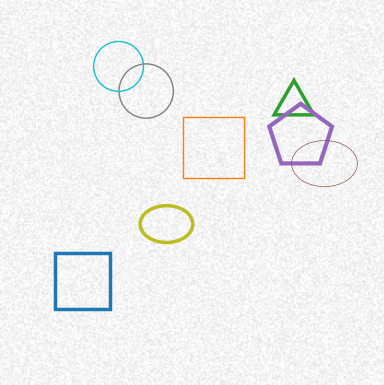[{"shape": "square", "thickness": 2.5, "radius": 0.36, "center": [0.213, 0.27]}, {"shape": "square", "thickness": 1, "radius": 0.4, "center": [0.555, 0.616]}, {"shape": "triangle", "thickness": 2.5, "radius": 0.3, "center": [0.764, 0.731]}, {"shape": "pentagon", "thickness": 3, "radius": 0.43, "center": [0.781, 0.645]}, {"shape": "oval", "thickness": 0.5, "radius": 0.43, "center": [0.843, 0.575]}, {"shape": "circle", "thickness": 1, "radius": 0.35, "center": [0.38, 0.764]}, {"shape": "oval", "thickness": 2.5, "radius": 0.34, "center": [0.432, 0.418]}, {"shape": "circle", "thickness": 1, "radius": 0.32, "center": [0.308, 0.828]}]